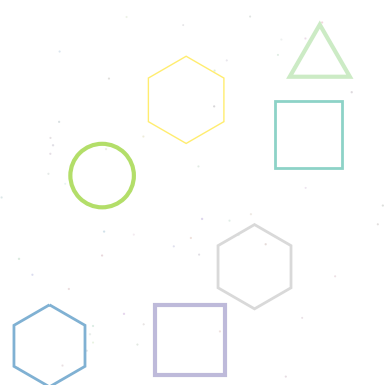[{"shape": "square", "thickness": 2, "radius": 0.43, "center": [0.801, 0.65]}, {"shape": "square", "thickness": 3, "radius": 0.46, "center": [0.493, 0.116]}, {"shape": "hexagon", "thickness": 2, "radius": 0.53, "center": [0.129, 0.102]}, {"shape": "circle", "thickness": 3, "radius": 0.41, "center": [0.265, 0.544]}, {"shape": "hexagon", "thickness": 2, "radius": 0.55, "center": [0.661, 0.307]}, {"shape": "triangle", "thickness": 3, "radius": 0.45, "center": [0.831, 0.846]}, {"shape": "hexagon", "thickness": 1, "radius": 0.57, "center": [0.483, 0.741]}]